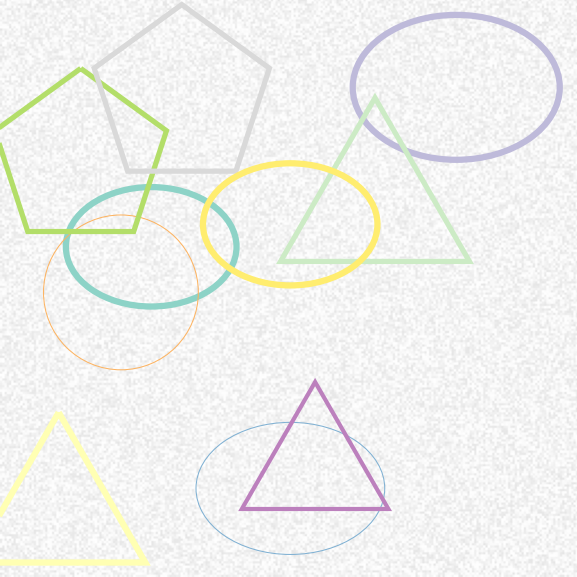[{"shape": "oval", "thickness": 3, "radius": 0.74, "center": [0.262, 0.572]}, {"shape": "triangle", "thickness": 3, "radius": 0.87, "center": [0.102, 0.112]}, {"shape": "oval", "thickness": 3, "radius": 0.9, "center": [0.79, 0.848]}, {"shape": "oval", "thickness": 0.5, "radius": 0.82, "center": [0.503, 0.153]}, {"shape": "circle", "thickness": 0.5, "radius": 0.67, "center": [0.209, 0.493]}, {"shape": "pentagon", "thickness": 2.5, "radius": 0.78, "center": [0.14, 0.725]}, {"shape": "pentagon", "thickness": 2.5, "radius": 0.8, "center": [0.315, 0.832]}, {"shape": "triangle", "thickness": 2, "radius": 0.73, "center": [0.546, 0.191]}, {"shape": "triangle", "thickness": 2.5, "radius": 0.94, "center": [0.649, 0.641]}, {"shape": "oval", "thickness": 3, "radius": 0.76, "center": [0.503, 0.611]}]